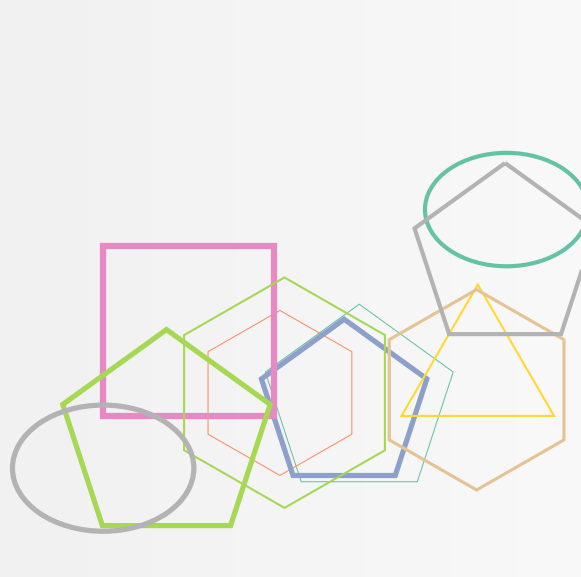[{"shape": "oval", "thickness": 2, "radius": 0.7, "center": [0.871, 0.636]}, {"shape": "pentagon", "thickness": 0.5, "radius": 0.85, "center": [0.618, 0.302]}, {"shape": "hexagon", "thickness": 0.5, "radius": 0.71, "center": [0.482, 0.319]}, {"shape": "pentagon", "thickness": 2.5, "radius": 0.75, "center": [0.592, 0.297]}, {"shape": "square", "thickness": 3, "radius": 0.73, "center": [0.324, 0.426]}, {"shape": "hexagon", "thickness": 1, "radius": 1.0, "center": [0.489, 0.319]}, {"shape": "pentagon", "thickness": 2.5, "radius": 0.94, "center": [0.286, 0.241]}, {"shape": "triangle", "thickness": 1, "radius": 0.76, "center": [0.822, 0.355]}, {"shape": "hexagon", "thickness": 1.5, "radius": 0.87, "center": [0.82, 0.324]}, {"shape": "pentagon", "thickness": 2, "radius": 0.82, "center": [0.869, 0.553]}, {"shape": "oval", "thickness": 2.5, "radius": 0.78, "center": [0.177, 0.188]}]